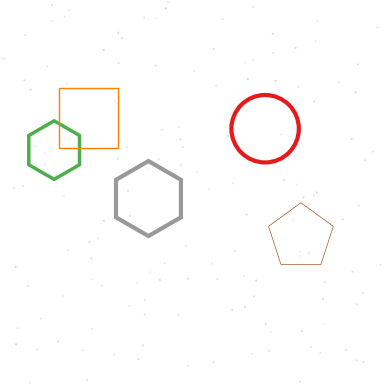[{"shape": "circle", "thickness": 3, "radius": 0.44, "center": [0.689, 0.666]}, {"shape": "hexagon", "thickness": 2.5, "radius": 0.38, "center": [0.141, 0.61]}, {"shape": "square", "thickness": 1, "radius": 0.39, "center": [0.23, 0.693]}, {"shape": "pentagon", "thickness": 0.5, "radius": 0.44, "center": [0.782, 0.385]}, {"shape": "hexagon", "thickness": 3, "radius": 0.49, "center": [0.386, 0.484]}]